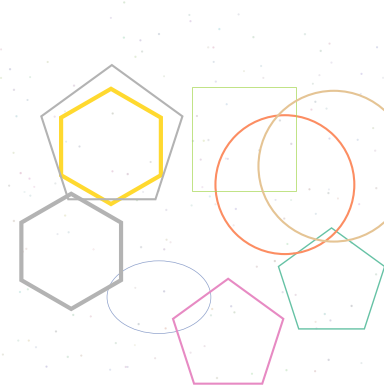[{"shape": "pentagon", "thickness": 1, "radius": 0.72, "center": [0.861, 0.263]}, {"shape": "circle", "thickness": 1.5, "radius": 0.9, "center": [0.74, 0.52]}, {"shape": "oval", "thickness": 0.5, "radius": 0.67, "center": [0.413, 0.228]}, {"shape": "pentagon", "thickness": 1.5, "radius": 0.75, "center": [0.593, 0.125]}, {"shape": "square", "thickness": 0.5, "radius": 0.67, "center": [0.634, 0.639]}, {"shape": "hexagon", "thickness": 3, "radius": 0.75, "center": [0.288, 0.62]}, {"shape": "circle", "thickness": 1.5, "radius": 0.98, "center": [0.867, 0.568]}, {"shape": "hexagon", "thickness": 3, "radius": 0.75, "center": [0.185, 0.347]}, {"shape": "pentagon", "thickness": 1.5, "radius": 0.96, "center": [0.291, 0.638]}]